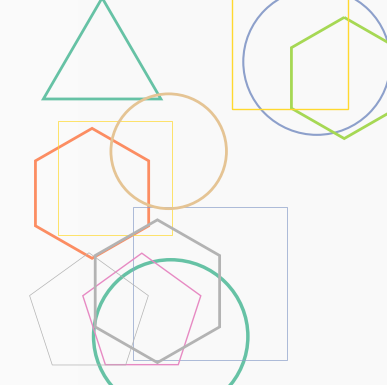[{"shape": "triangle", "thickness": 2, "radius": 0.88, "center": [0.264, 0.83]}, {"shape": "circle", "thickness": 2.5, "radius": 1.0, "center": [0.441, 0.126]}, {"shape": "hexagon", "thickness": 2, "radius": 0.84, "center": [0.238, 0.498]}, {"shape": "circle", "thickness": 1.5, "radius": 0.95, "center": [0.818, 0.84]}, {"shape": "square", "thickness": 0.5, "radius": 0.99, "center": [0.541, 0.263]}, {"shape": "pentagon", "thickness": 1, "radius": 0.8, "center": [0.366, 0.182]}, {"shape": "hexagon", "thickness": 2, "radius": 0.79, "center": [0.888, 0.797]}, {"shape": "square", "thickness": 1, "radius": 0.75, "center": [0.747, 0.865]}, {"shape": "square", "thickness": 0.5, "radius": 0.74, "center": [0.297, 0.537]}, {"shape": "circle", "thickness": 2, "radius": 0.75, "center": [0.435, 0.607]}, {"shape": "hexagon", "thickness": 2, "radius": 0.93, "center": [0.406, 0.244]}, {"shape": "pentagon", "thickness": 0.5, "radius": 0.81, "center": [0.23, 0.182]}]